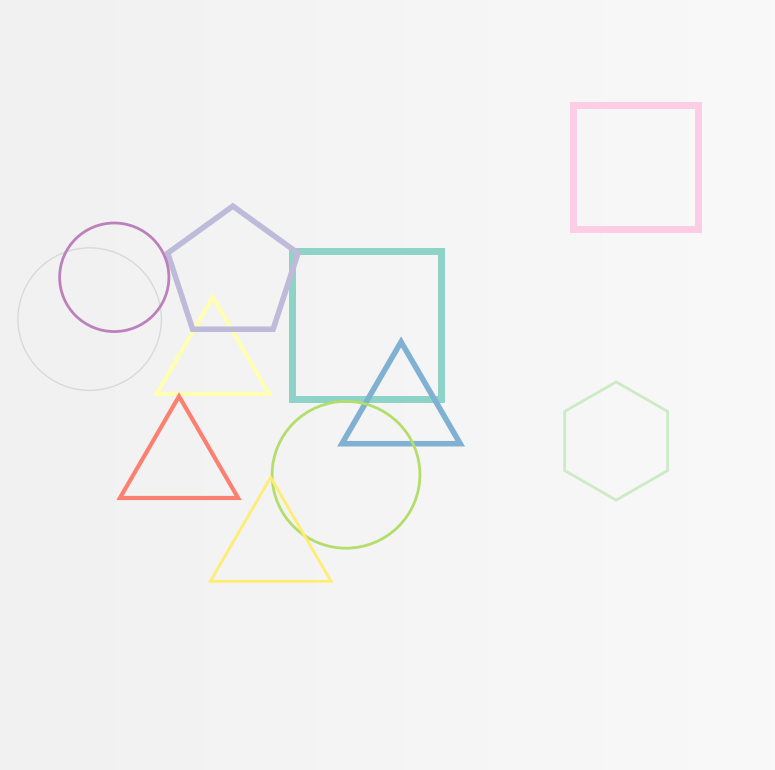[{"shape": "square", "thickness": 2.5, "radius": 0.48, "center": [0.473, 0.577]}, {"shape": "triangle", "thickness": 1.5, "radius": 0.42, "center": [0.275, 0.53]}, {"shape": "pentagon", "thickness": 2, "radius": 0.44, "center": [0.3, 0.644]}, {"shape": "triangle", "thickness": 1.5, "radius": 0.44, "center": [0.231, 0.397]}, {"shape": "triangle", "thickness": 2, "radius": 0.44, "center": [0.518, 0.468]}, {"shape": "circle", "thickness": 1, "radius": 0.48, "center": [0.446, 0.383]}, {"shape": "square", "thickness": 2.5, "radius": 0.4, "center": [0.82, 0.783]}, {"shape": "circle", "thickness": 0.5, "radius": 0.46, "center": [0.116, 0.586]}, {"shape": "circle", "thickness": 1, "radius": 0.35, "center": [0.147, 0.64]}, {"shape": "hexagon", "thickness": 1, "radius": 0.38, "center": [0.795, 0.427]}, {"shape": "triangle", "thickness": 1, "radius": 0.45, "center": [0.349, 0.29]}]